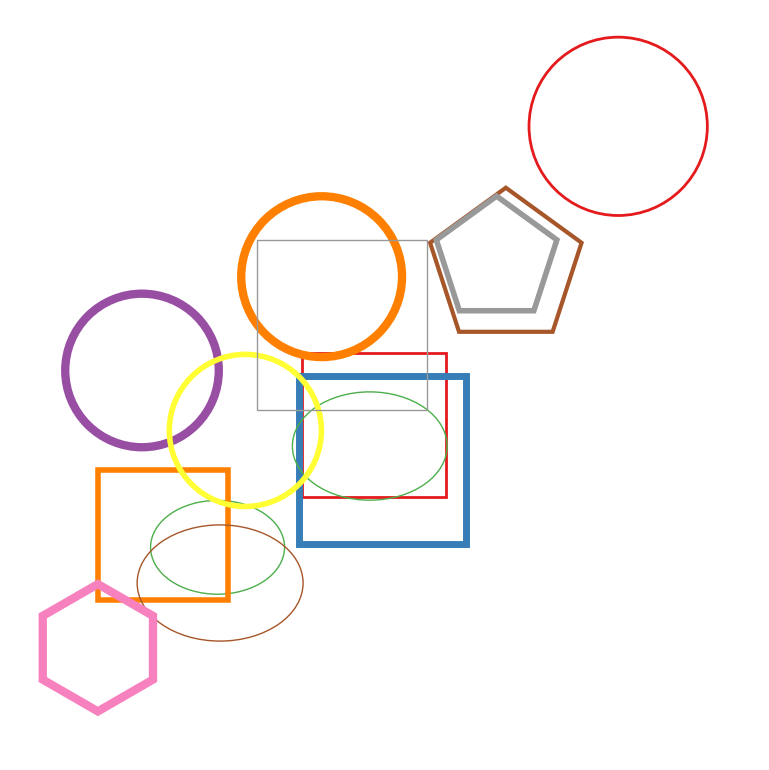[{"shape": "square", "thickness": 1, "radius": 0.47, "center": [0.486, 0.448]}, {"shape": "circle", "thickness": 1, "radius": 0.58, "center": [0.803, 0.836]}, {"shape": "square", "thickness": 2.5, "radius": 0.54, "center": [0.497, 0.403]}, {"shape": "oval", "thickness": 0.5, "radius": 0.44, "center": [0.283, 0.289]}, {"shape": "oval", "thickness": 0.5, "radius": 0.5, "center": [0.48, 0.421]}, {"shape": "circle", "thickness": 3, "radius": 0.5, "center": [0.184, 0.519]}, {"shape": "circle", "thickness": 3, "radius": 0.52, "center": [0.418, 0.641]}, {"shape": "square", "thickness": 2, "radius": 0.42, "center": [0.212, 0.305]}, {"shape": "circle", "thickness": 2, "radius": 0.49, "center": [0.319, 0.441]}, {"shape": "pentagon", "thickness": 1.5, "radius": 0.52, "center": [0.657, 0.653]}, {"shape": "oval", "thickness": 0.5, "radius": 0.54, "center": [0.286, 0.243]}, {"shape": "hexagon", "thickness": 3, "radius": 0.41, "center": [0.127, 0.159]}, {"shape": "pentagon", "thickness": 2, "radius": 0.41, "center": [0.645, 0.663]}, {"shape": "square", "thickness": 0.5, "radius": 0.55, "center": [0.444, 0.578]}]